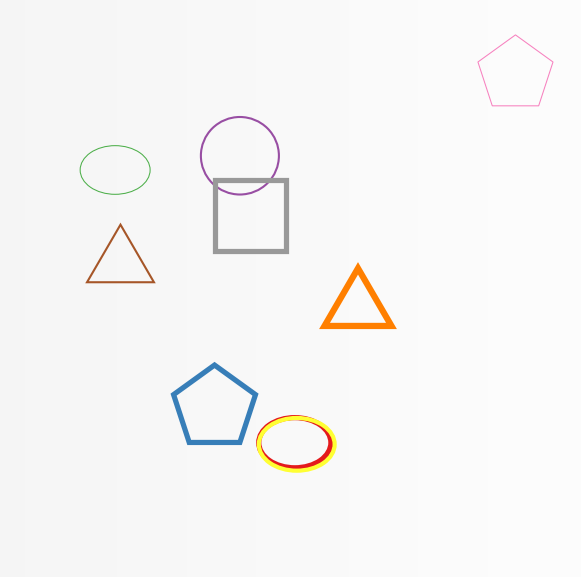[{"shape": "oval", "thickness": 2.5, "radius": 0.31, "center": [0.507, 0.233]}, {"shape": "pentagon", "thickness": 2.5, "radius": 0.37, "center": [0.369, 0.293]}, {"shape": "oval", "thickness": 0.5, "radius": 0.3, "center": [0.198, 0.705]}, {"shape": "circle", "thickness": 1, "radius": 0.34, "center": [0.413, 0.729]}, {"shape": "triangle", "thickness": 3, "radius": 0.33, "center": [0.616, 0.468]}, {"shape": "oval", "thickness": 2, "radius": 0.33, "center": [0.511, 0.23]}, {"shape": "triangle", "thickness": 1, "radius": 0.33, "center": [0.207, 0.544]}, {"shape": "pentagon", "thickness": 0.5, "radius": 0.34, "center": [0.887, 0.871]}, {"shape": "square", "thickness": 2.5, "radius": 0.31, "center": [0.431, 0.625]}]